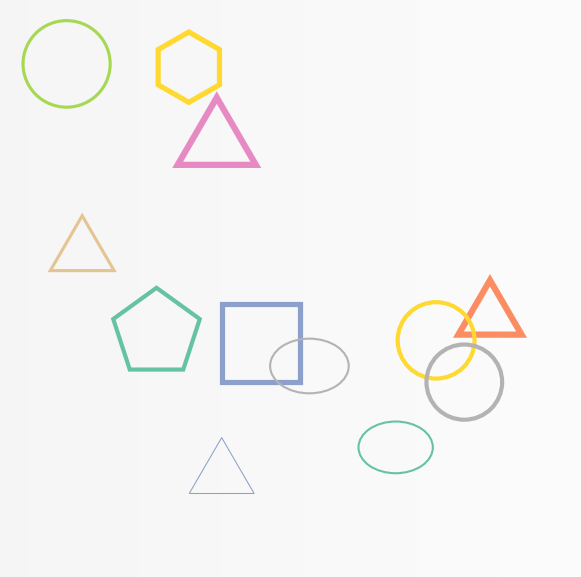[{"shape": "pentagon", "thickness": 2, "radius": 0.39, "center": [0.269, 0.423]}, {"shape": "oval", "thickness": 1, "radius": 0.32, "center": [0.681, 0.224]}, {"shape": "triangle", "thickness": 3, "radius": 0.31, "center": [0.843, 0.451]}, {"shape": "triangle", "thickness": 0.5, "radius": 0.32, "center": [0.381, 0.177]}, {"shape": "square", "thickness": 2.5, "radius": 0.34, "center": [0.449, 0.406]}, {"shape": "triangle", "thickness": 3, "radius": 0.39, "center": [0.373, 0.753]}, {"shape": "circle", "thickness": 1.5, "radius": 0.37, "center": [0.115, 0.888]}, {"shape": "circle", "thickness": 2, "radius": 0.33, "center": [0.75, 0.41]}, {"shape": "hexagon", "thickness": 2.5, "radius": 0.3, "center": [0.325, 0.883]}, {"shape": "triangle", "thickness": 1.5, "radius": 0.32, "center": [0.141, 0.562]}, {"shape": "oval", "thickness": 1, "radius": 0.34, "center": [0.532, 0.365]}, {"shape": "circle", "thickness": 2, "radius": 0.33, "center": [0.799, 0.337]}]